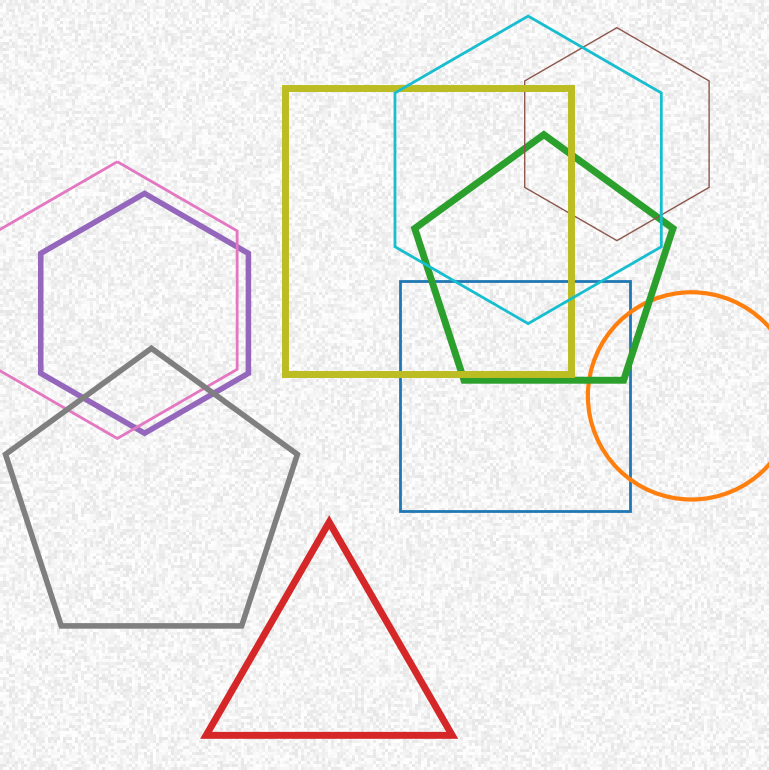[{"shape": "square", "thickness": 1, "radius": 0.75, "center": [0.669, 0.486]}, {"shape": "circle", "thickness": 1.5, "radius": 0.67, "center": [0.898, 0.486]}, {"shape": "pentagon", "thickness": 2.5, "radius": 0.88, "center": [0.706, 0.649]}, {"shape": "triangle", "thickness": 2.5, "radius": 0.92, "center": [0.428, 0.137]}, {"shape": "hexagon", "thickness": 2, "radius": 0.78, "center": [0.188, 0.593]}, {"shape": "hexagon", "thickness": 0.5, "radius": 0.69, "center": [0.801, 0.826]}, {"shape": "hexagon", "thickness": 1, "radius": 0.9, "center": [0.152, 0.61]}, {"shape": "pentagon", "thickness": 2, "radius": 1.0, "center": [0.197, 0.348]}, {"shape": "square", "thickness": 2.5, "radius": 0.93, "center": [0.556, 0.7]}, {"shape": "hexagon", "thickness": 1, "radius": 1.0, "center": [0.686, 0.779]}]